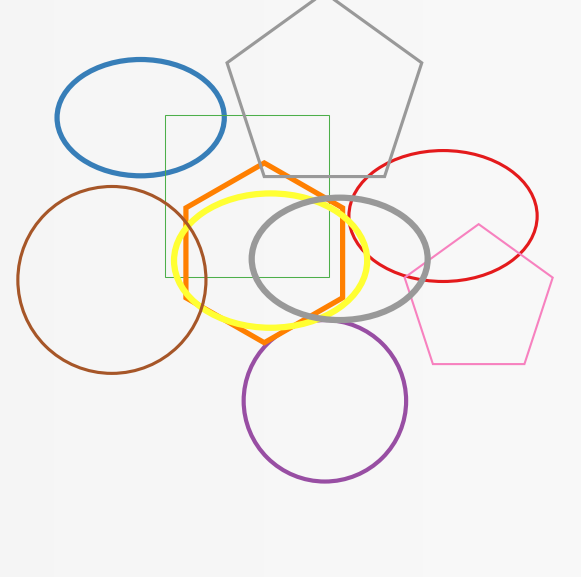[{"shape": "oval", "thickness": 1.5, "radius": 0.81, "center": [0.762, 0.625]}, {"shape": "oval", "thickness": 2.5, "radius": 0.72, "center": [0.242, 0.795]}, {"shape": "square", "thickness": 0.5, "radius": 0.7, "center": [0.425, 0.66]}, {"shape": "circle", "thickness": 2, "radius": 0.7, "center": [0.559, 0.305]}, {"shape": "hexagon", "thickness": 2.5, "radius": 0.78, "center": [0.455, 0.561]}, {"shape": "oval", "thickness": 3, "radius": 0.83, "center": [0.466, 0.548]}, {"shape": "circle", "thickness": 1.5, "radius": 0.81, "center": [0.193, 0.514]}, {"shape": "pentagon", "thickness": 1, "radius": 0.67, "center": [0.824, 0.477]}, {"shape": "oval", "thickness": 3, "radius": 0.76, "center": [0.584, 0.551]}, {"shape": "pentagon", "thickness": 1.5, "radius": 0.88, "center": [0.558, 0.836]}]